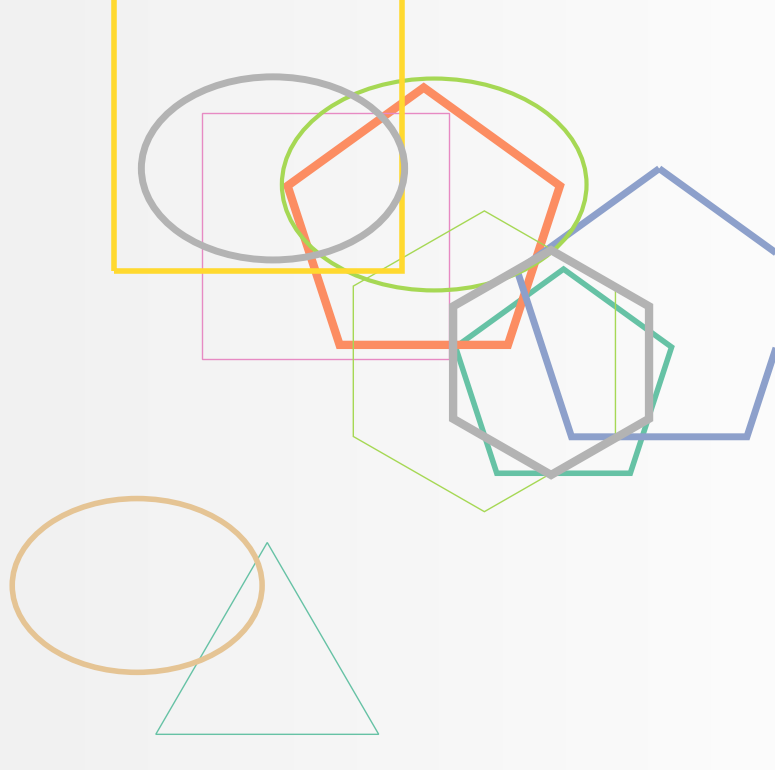[{"shape": "triangle", "thickness": 0.5, "radius": 0.83, "center": [0.345, 0.129]}, {"shape": "pentagon", "thickness": 2, "radius": 0.73, "center": [0.727, 0.504]}, {"shape": "pentagon", "thickness": 3, "radius": 0.92, "center": [0.547, 0.702]}, {"shape": "pentagon", "thickness": 2.5, "radius": 0.96, "center": [0.851, 0.589]}, {"shape": "square", "thickness": 0.5, "radius": 0.8, "center": [0.42, 0.694]}, {"shape": "hexagon", "thickness": 0.5, "radius": 0.98, "center": [0.625, 0.531]}, {"shape": "oval", "thickness": 1.5, "radius": 0.98, "center": [0.56, 0.76]}, {"shape": "square", "thickness": 2, "radius": 0.93, "center": [0.333, 0.834]}, {"shape": "oval", "thickness": 2, "radius": 0.81, "center": [0.177, 0.24]}, {"shape": "oval", "thickness": 2.5, "radius": 0.85, "center": [0.352, 0.781]}, {"shape": "hexagon", "thickness": 3, "radius": 0.73, "center": [0.711, 0.529]}]